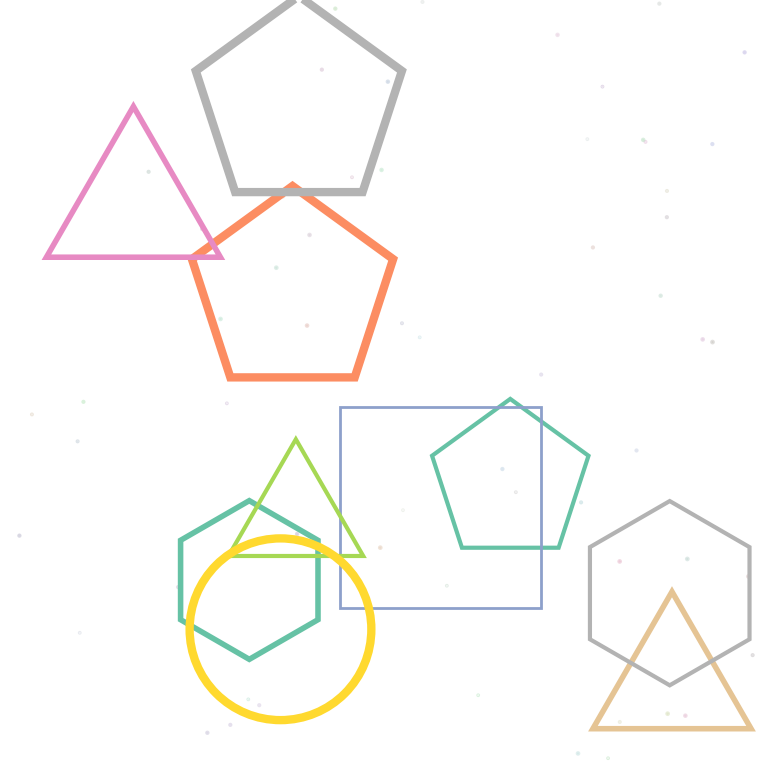[{"shape": "pentagon", "thickness": 1.5, "radius": 0.53, "center": [0.663, 0.375]}, {"shape": "hexagon", "thickness": 2, "radius": 0.52, "center": [0.324, 0.247]}, {"shape": "pentagon", "thickness": 3, "radius": 0.69, "center": [0.38, 0.621]}, {"shape": "square", "thickness": 1, "radius": 0.65, "center": [0.572, 0.341]}, {"shape": "triangle", "thickness": 2, "radius": 0.65, "center": [0.173, 0.731]}, {"shape": "triangle", "thickness": 1.5, "radius": 0.51, "center": [0.384, 0.328]}, {"shape": "circle", "thickness": 3, "radius": 0.59, "center": [0.364, 0.183]}, {"shape": "triangle", "thickness": 2, "radius": 0.59, "center": [0.873, 0.113]}, {"shape": "hexagon", "thickness": 1.5, "radius": 0.6, "center": [0.87, 0.23]}, {"shape": "pentagon", "thickness": 3, "radius": 0.7, "center": [0.388, 0.864]}]